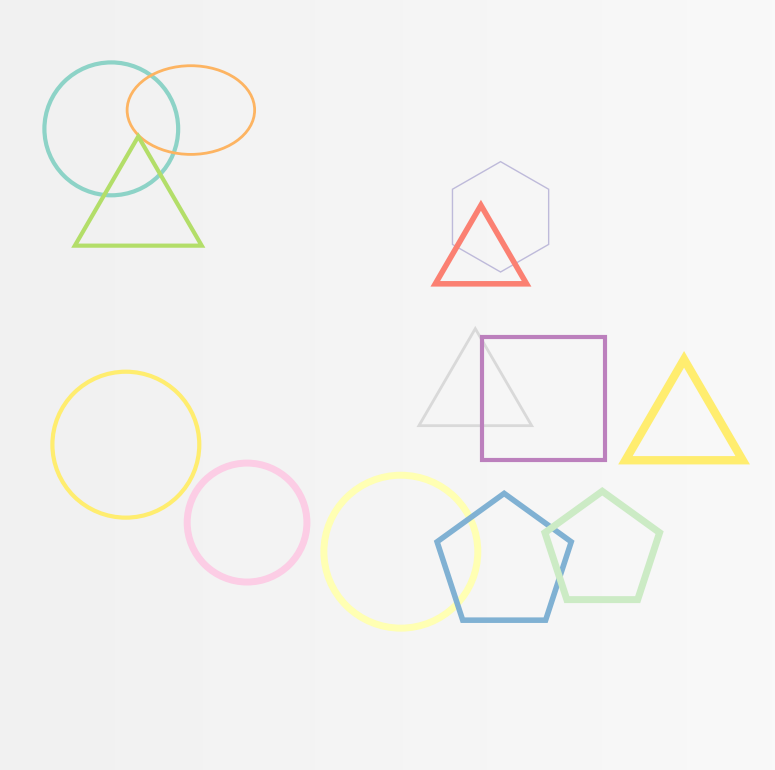[{"shape": "circle", "thickness": 1.5, "radius": 0.43, "center": [0.144, 0.833]}, {"shape": "circle", "thickness": 2.5, "radius": 0.5, "center": [0.517, 0.284]}, {"shape": "hexagon", "thickness": 0.5, "radius": 0.36, "center": [0.646, 0.718]}, {"shape": "triangle", "thickness": 2, "radius": 0.34, "center": [0.621, 0.665]}, {"shape": "pentagon", "thickness": 2, "radius": 0.46, "center": [0.651, 0.268]}, {"shape": "oval", "thickness": 1, "radius": 0.41, "center": [0.246, 0.857]}, {"shape": "triangle", "thickness": 1.5, "radius": 0.47, "center": [0.178, 0.728]}, {"shape": "circle", "thickness": 2.5, "radius": 0.39, "center": [0.319, 0.321]}, {"shape": "triangle", "thickness": 1, "radius": 0.42, "center": [0.613, 0.489]}, {"shape": "square", "thickness": 1.5, "radius": 0.4, "center": [0.702, 0.482]}, {"shape": "pentagon", "thickness": 2.5, "radius": 0.39, "center": [0.777, 0.284]}, {"shape": "circle", "thickness": 1.5, "radius": 0.47, "center": [0.162, 0.422]}, {"shape": "triangle", "thickness": 3, "radius": 0.44, "center": [0.883, 0.446]}]